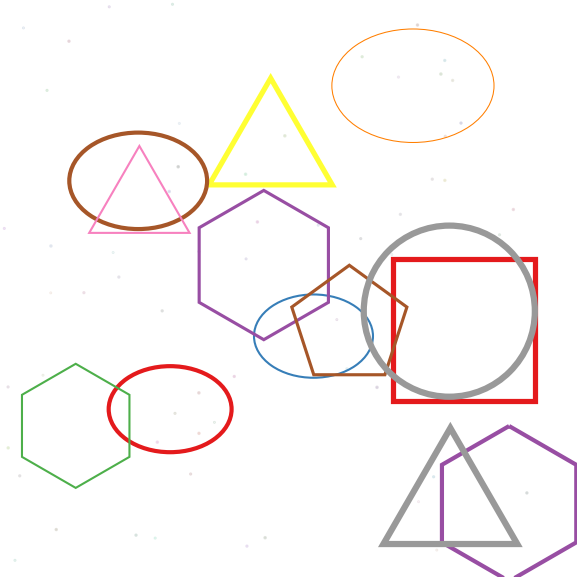[{"shape": "square", "thickness": 2.5, "radius": 0.61, "center": [0.803, 0.428]}, {"shape": "oval", "thickness": 2, "radius": 0.53, "center": [0.295, 0.291]}, {"shape": "oval", "thickness": 1, "radius": 0.52, "center": [0.543, 0.417]}, {"shape": "hexagon", "thickness": 1, "radius": 0.54, "center": [0.131, 0.262]}, {"shape": "hexagon", "thickness": 1.5, "radius": 0.65, "center": [0.457, 0.54]}, {"shape": "hexagon", "thickness": 2, "radius": 0.67, "center": [0.882, 0.127]}, {"shape": "oval", "thickness": 0.5, "radius": 0.7, "center": [0.715, 0.851]}, {"shape": "triangle", "thickness": 2.5, "radius": 0.62, "center": [0.469, 0.741]}, {"shape": "pentagon", "thickness": 1.5, "radius": 0.52, "center": [0.605, 0.435]}, {"shape": "oval", "thickness": 2, "radius": 0.6, "center": [0.239, 0.686]}, {"shape": "triangle", "thickness": 1, "radius": 0.5, "center": [0.241, 0.646]}, {"shape": "circle", "thickness": 3, "radius": 0.74, "center": [0.778, 0.46]}, {"shape": "triangle", "thickness": 3, "radius": 0.67, "center": [0.78, 0.124]}]